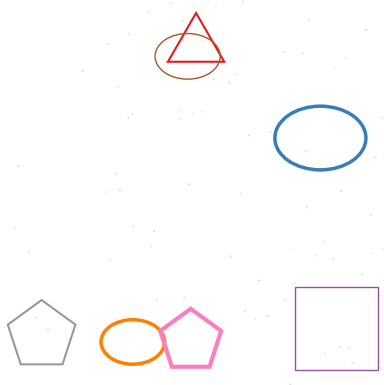[{"shape": "triangle", "thickness": 1.5, "radius": 0.42, "center": [0.509, 0.882]}, {"shape": "oval", "thickness": 2.5, "radius": 0.59, "center": [0.832, 0.641]}, {"shape": "square", "thickness": 1, "radius": 0.54, "center": [0.875, 0.146]}, {"shape": "oval", "thickness": 2.5, "radius": 0.41, "center": [0.345, 0.112]}, {"shape": "oval", "thickness": 1, "radius": 0.42, "center": [0.487, 0.854]}, {"shape": "pentagon", "thickness": 3, "radius": 0.42, "center": [0.495, 0.115]}, {"shape": "pentagon", "thickness": 1.5, "radius": 0.46, "center": [0.108, 0.128]}]